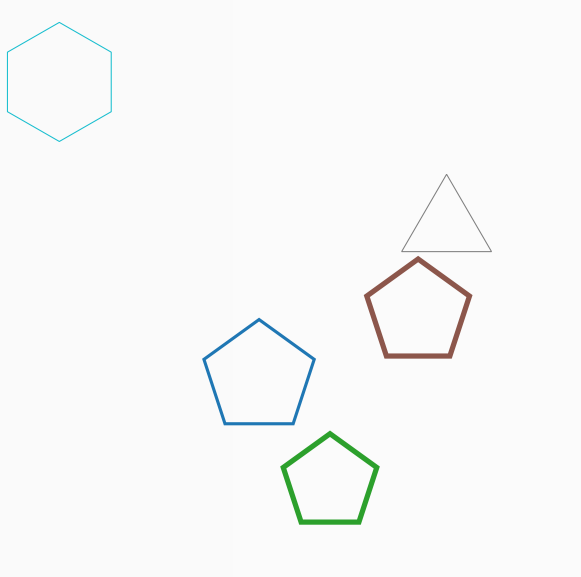[{"shape": "pentagon", "thickness": 1.5, "radius": 0.5, "center": [0.446, 0.346]}, {"shape": "pentagon", "thickness": 2.5, "radius": 0.42, "center": [0.568, 0.163]}, {"shape": "pentagon", "thickness": 2.5, "radius": 0.46, "center": [0.719, 0.458]}, {"shape": "triangle", "thickness": 0.5, "radius": 0.45, "center": [0.768, 0.608]}, {"shape": "hexagon", "thickness": 0.5, "radius": 0.52, "center": [0.102, 0.857]}]